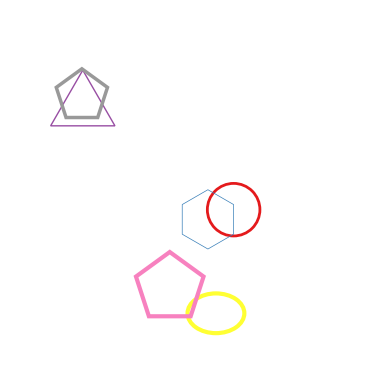[{"shape": "circle", "thickness": 2, "radius": 0.34, "center": [0.607, 0.455]}, {"shape": "hexagon", "thickness": 0.5, "radius": 0.39, "center": [0.54, 0.43]}, {"shape": "triangle", "thickness": 1, "radius": 0.48, "center": [0.215, 0.721]}, {"shape": "oval", "thickness": 3, "radius": 0.37, "center": [0.561, 0.186]}, {"shape": "pentagon", "thickness": 3, "radius": 0.46, "center": [0.441, 0.253]}, {"shape": "pentagon", "thickness": 2.5, "radius": 0.35, "center": [0.213, 0.751]}]